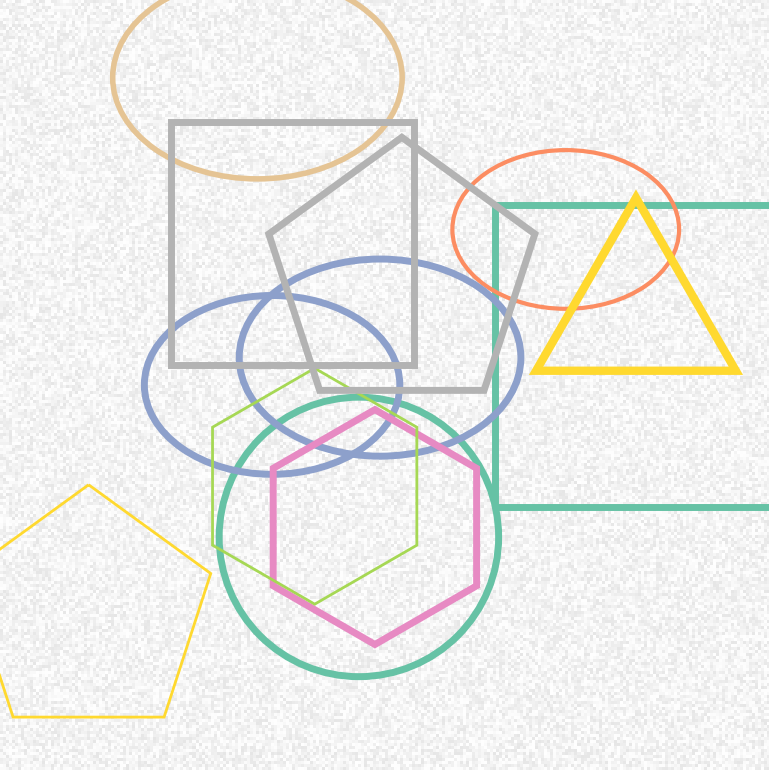[{"shape": "circle", "thickness": 2.5, "radius": 0.91, "center": [0.466, 0.303]}, {"shape": "square", "thickness": 2.5, "radius": 0.98, "center": [0.838, 0.538]}, {"shape": "oval", "thickness": 1.5, "radius": 0.74, "center": [0.735, 0.702]}, {"shape": "oval", "thickness": 2.5, "radius": 0.83, "center": [0.353, 0.5]}, {"shape": "oval", "thickness": 2.5, "radius": 0.91, "center": [0.494, 0.536]}, {"shape": "hexagon", "thickness": 2.5, "radius": 0.76, "center": [0.487, 0.316]}, {"shape": "hexagon", "thickness": 1, "radius": 0.77, "center": [0.409, 0.369]}, {"shape": "pentagon", "thickness": 1, "radius": 0.83, "center": [0.115, 0.204]}, {"shape": "triangle", "thickness": 3, "radius": 0.75, "center": [0.826, 0.593]}, {"shape": "oval", "thickness": 2, "radius": 0.94, "center": [0.334, 0.899]}, {"shape": "pentagon", "thickness": 2.5, "radius": 0.91, "center": [0.522, 0.64]}, {"shape": "square", "thickness": 2.5, "radius": 0.79, "center": [0.38, 0.684]}]